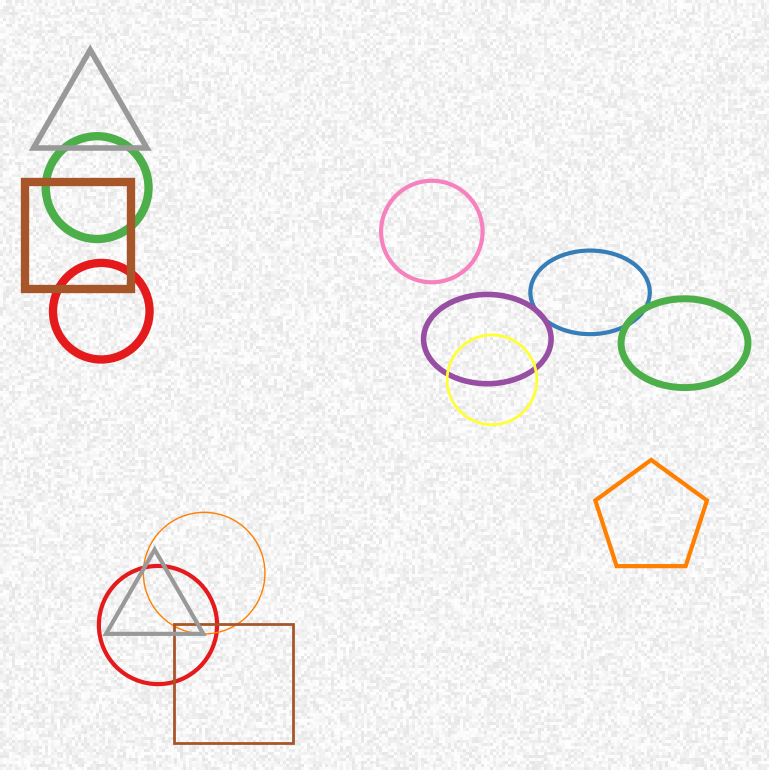[{"shape": "circle", "thickness": 3, "radius": 0.31, "center": [0.132, 0.596]}, {"shape": "circle", "thickness": 1.5, "radius": 0.38, "center": [0.205, 0.188]}, {"shape": "oval", "thickness": 1.5, "radius": 0.39, "center": [0.766, 0.62]}, {"shape": "circle", "thickness": 3, "radius": 0.33, "center": [0.126, 0.756]}, {"shape": "oval", "thickness": 2.5, "radius": 0.41, "center": [0.889, 0.554]}, {"shape": "oval", "thickness": 2, "radius": 0.41, "center": [0.633, 0.56]}, {"shape": "circle", "thickness": 0.5, "radius": 0.39, "center": [0.265, 0.256]}, {"shape": "pentagon", "thickness": 1.5, "radius": 0.38, "center": [0.846, 0.326]}, {"shape": "circle", "thickness": 1, "radius": 0.29, "center": [0.639, 0.507]}, {"shape": "square", "thickness": 3, "radius": 0.35, "center": [0.101, 0.694]}, {"shape": "square", "thickness": 1, "radius": 0.38, "center": [0.303, 0.112]}, {"shape": "circle", "thickness": 1.5, "radius": 0.33, "center": [0.561, 0.699]}, {"shape": "triangle", "thickness": 2, "radius": 0.43, "center": [0.117, 0.85]}, {"shape": "triangle", "thickness": 1.5, "radius": 0.36, "center": [0.201, 0.213]}]